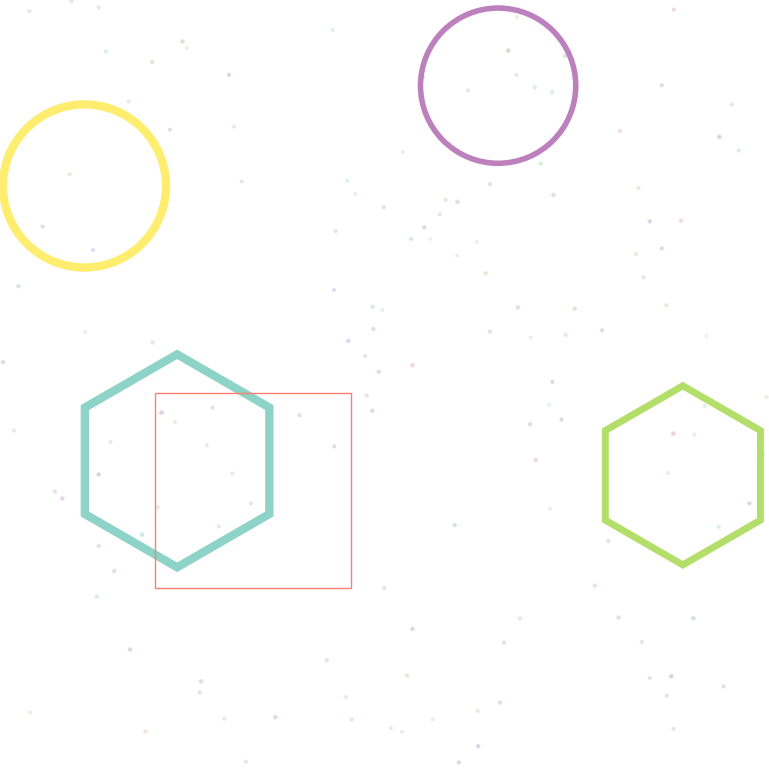[{"shape": "hexagon", "thickness": 3, "radius": 0.69, "center": [0.23, 0.402]}, {"shape": "square", "thickness": 0.5, "radius": 0.63, "center": [0.328, 0.363]}, {"shape": "hexagon", "thickness": 2.5, "radius": 0.58, "center": [0.887, 0.383]}, {"shape": "circle", "thickness": 2, "radius": 0.5, "center": [0.647, 0.889]}, {"shape": "circle", "thickness": 3, "radius": 0.53, "center": [0.11, 0.758]}]